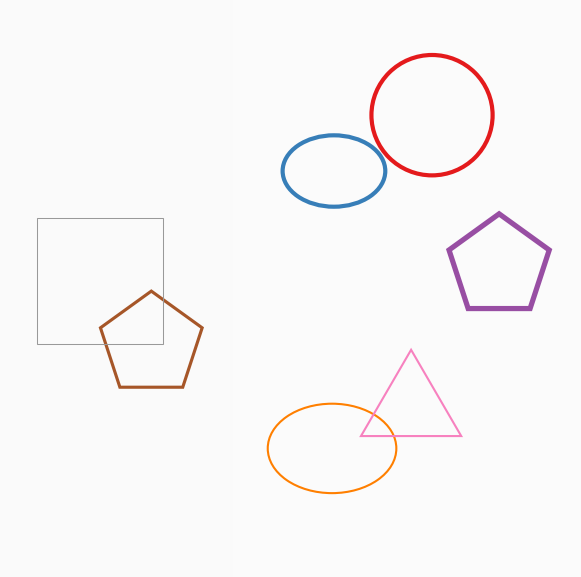[{"shape": "circle", "thickness": 2, "radius": 0.52, "center": [0.743, 0.8]}, {"shape": "oval", "thickness": 2, "radius": 0.44, "center": [0.575, 0.703]}, {"shape": "pentagon", "thickness": 2.5, "radius": 0.45, "center": [0.859, 0.538]}, {"shape": "oval", "thickness": 1, "radius": 0.55, "center": [0.571, 0.223]}, {"shape": "pentagon", "thickness": 1.5, "radius": 0.46, "center": [0.26, 0.403]}, {"shape": "triangle", "thickness": 1, "radius": 0.5, "center": [0.707, 0.294]}, {"shape": "square", "thickness": 0.5, "radius": 0.54, "center": [0.171, 0.512]}]